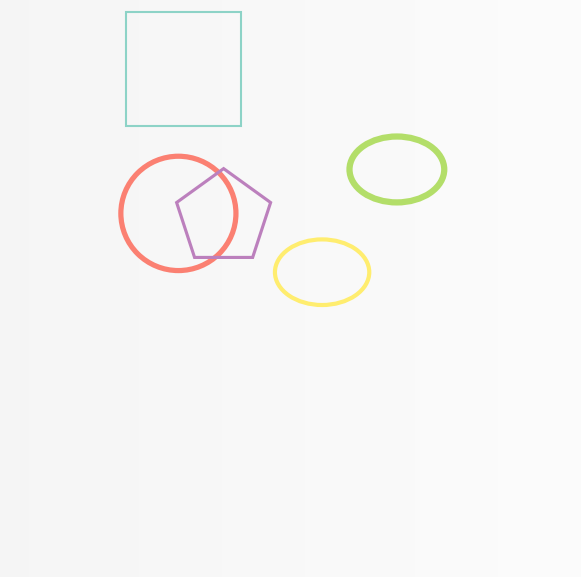[{"shape": "square", "thickness": 1, "radius": 0.49, "center": [0.315, 0.88]}, {"shape": "circle", "thickness": 2.5, "radius": 0.49, "center": [0.307, 0.63]}, {"shape": "oval", "thickness": 3, "radius": 0.41, "center": [0.683, 0.706]}, {"shape": "pentagon", "thickness": 1.5, "radius": 0.43, "center": [0.385, 0.622]}, {"shape": "oval", "thickness": 2, "radius": 0.41, "center": [0.554, 0.528]}]